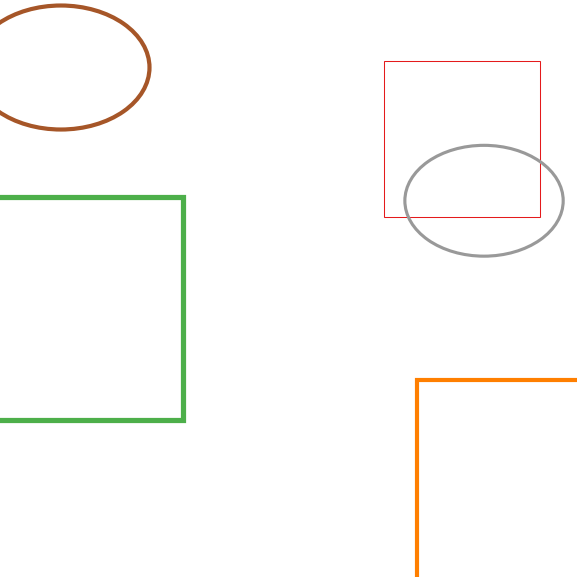[{"shape": "square", "thickness": 0.5, "radius": 0.68, "center": [0.8, 0.758]}, {"shape": "square", "thickness": 2.5, "radius": 0.96, "center": [0.124, 0.465]}, {"shape": "square", "thickness": 2, "radius": 0.86, "center": [0.893, 0.169]}, {"shape": "oval", "thickness": 2, "radius": 0.77, "center": [0.105, 0.882]}, {"shape": "oval", "thickness": 1.5, "radius": 0.69, "center": [0.838, 0.652]}]